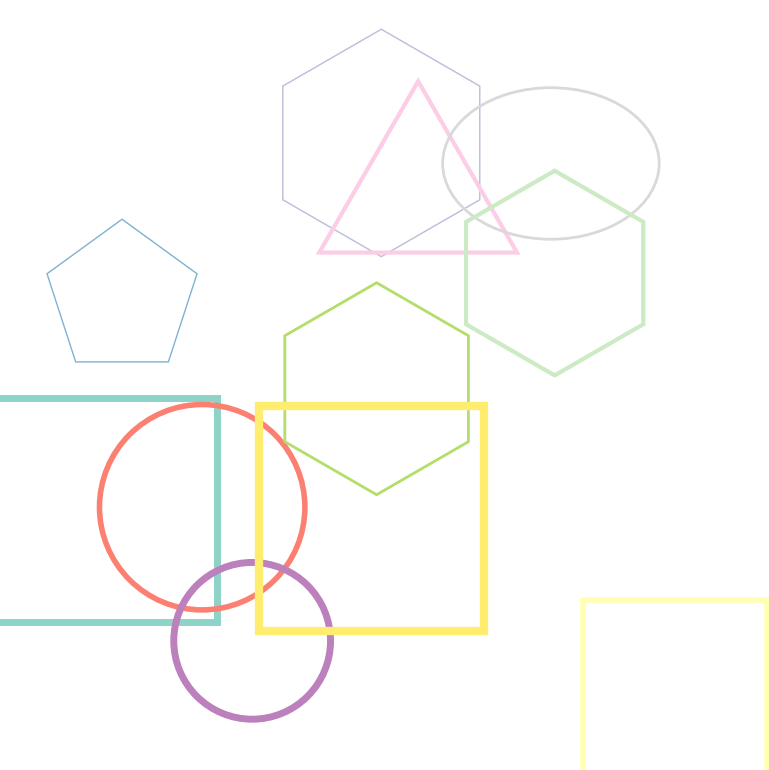[{"shape": "square", "thickness": 2.5, "radius": 0.73, "center": [0.136, 0.337]}, {"shape": "square", "thickness": 2, "radius": 0.6, "center": [0.876, 0.102]}, {"shape": "hexagon", "thickness": 0.5, "radius": 0.74, "center": [0.495, 0.814]}, {"shape": "circle", "thickness": 2, "radius": 0.67, "center": [0.263, 0.341]}, {"shape": "pentagon", "thickness": 0.5, "radius": 0.51, "center": [0.158, 0.613]}, {"shape": "hexagon", "thickness": 1, "radius": 0.69, "center": [0.489, 0.495]}, {"shape": "triangle", "thickness": 1.5, "radius": 0.74, "center": [0.543, 0.746]}, {"shape": "oval", "thickness": 1, "radius": 0.7, "center": [0.715, 0.788]}, {"shape": "circle", "thickness": 2.5, "radius": 0.51, "center": [0.327, 0.168]}, {"shape": "hexagon", "thickness": 1.5, "radius": 0.66, "center": [0.72, 0.645]}, {"shape": "square", "thickness": 3, "radius": 0.73, "center": [0.482, 0.327]}]